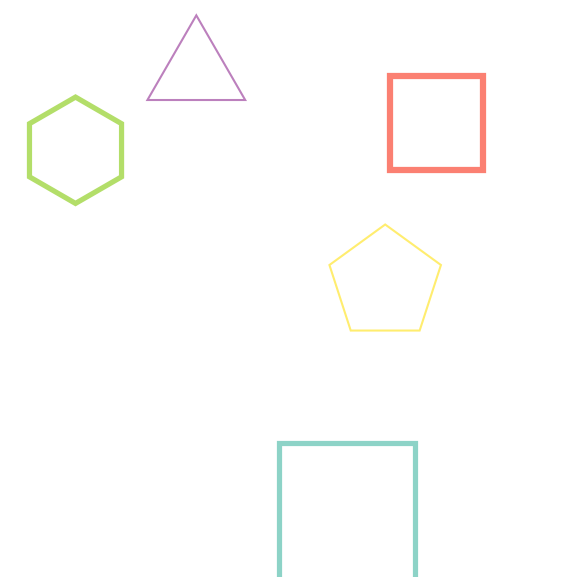[{"shape": "square", "thickness": 2.5, "radius": 0.59, "center": [0.601, 0.115]}, {"shape": "square", "thickness": 3, "radius": 0.4, "center": [0.756, 0.786]}, {"shape": "hexagon", "thickness": 2.5, "radius": 0.46, "center": [0.131, 0.739]}, {"shape": "triangle", "thickness": 1, "radius": 0.49, "center": [0.34, 0.875]}, {"shape": "pentagon", "thickness": 1, "radius": 0.51, "center": [0.667, 0.509]}]